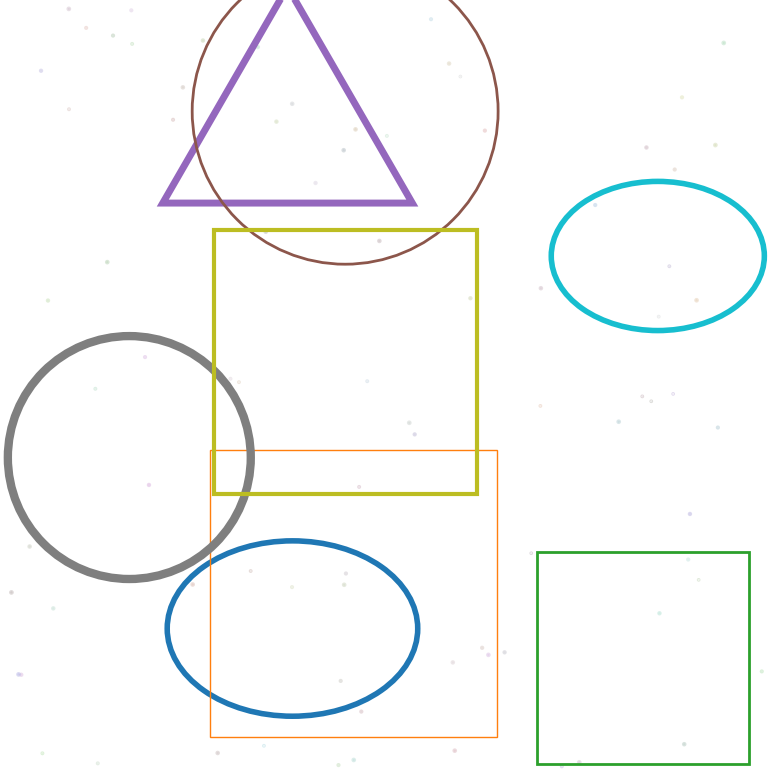[{"shape": "oval", "thickness": 2, "radius": 0.81, "center": [0.38, 0.184]}, {"shape": "square", "thickness": 0.5, "radius": 0.93, "center": [0.459, 0.23]}, {"shape": "square", "thickness": 1, "radius": 0.69, "center": [0.835, 0.145]}, {"shape": "triangle", "thickness": 2.5, "radius": 0.94, "center": [0.373, 0.83]}, {"shape": "circle", "thickness": 1, "radius": 0.99, "center": [0.448, 0.856]}, {"shape": "circle", "thickness": 3, "radius": 0.79, "center": [0.168, 0.406]}, {"shape": "square", "thickness": 1.5, "radius": 0.86, "center": [0.449, 0.53]}, {"shape": "oval", "thickness": 2, "radius": 0.69, "center": [0.854, 0.668]}]